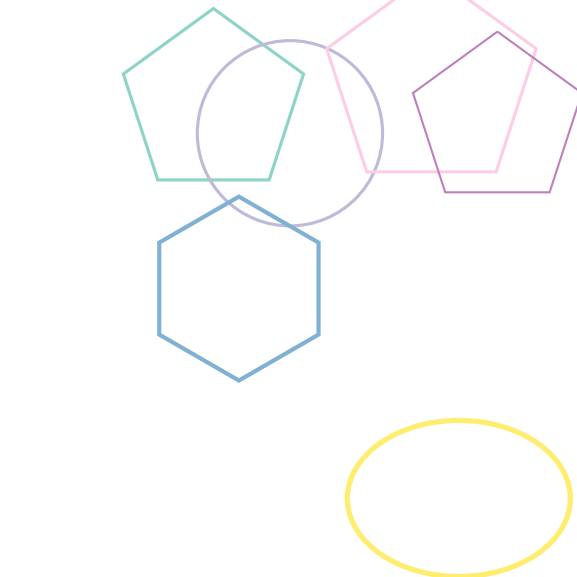[{"shape": "pentagon", "thickness": 1.5, "radius": 0.82, "center": [0.37, 0.82]}, {"shape": "circle", "thickness": 1.5, "radius": 0.8, "center": [0.502, 0.768]}, {"shape": "hexagon", "thickness": 2, "radius": 0.8, "center": [0.414, 0.499]}, {"shape": "pentagon", "thickness": 1.5, "radius": 0.95, "center": [0.747, 0.856]}, {"shape": "pentagon", "thickness": 1, "radius": 0.77, "center": [0.861, 0.791]}, {"shape": "oval", "thickness": 2.5, "radius": 0.97, "center": [0.795, 0.136]}]